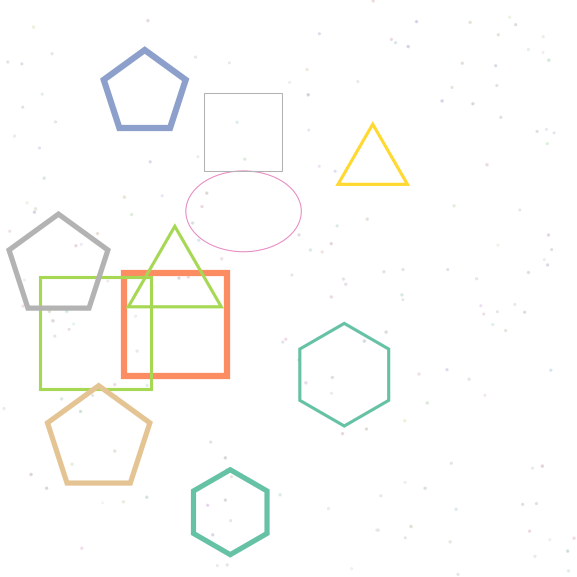[{"shape": "hexagon", "thickness": 1.5, "radius": 0.44, "center": [0.596, 0.35]}, {"shape": "hexagon", "thickness": 2.5, "radius": 0.37, "center": [0.399, 0.112]}, {"shape": "square", "thickness": 3, "radius": 0.45, "center": [0.303, 0.436]}, {"shape": "pentagon", "thickness": 3, "radius": 0.37, "center": [0.251, 0.838]}, {"shape": "oval", "thickness": 0.5, "radius": 0.5, "center": [0.422, 0.633]}, {"shape": "square", "thickness": 1.5, "radius": 0.48, "center": [0.165, 0.422]}, {"shape": "triangle", "thickness": 1.5, "radius": 0.46, "center": [0.303, 0.514]}, {"shape": "triangle", "thickness": 1.5, "radius": 0.35, "center": [0.645, 0.715]}, {"shape": "pentagon", "thickness": 2.5, "radius": 0.47, "center": [0.171, 0.238]}, {"shape": "pentagon", "thickness": 2.5, "radius": 0.45, "center": [0.101, 0.538]}, {"shape": "square", "thickness": 0.5, "radius": 0.34, "center": [0.421, 0.77]}]